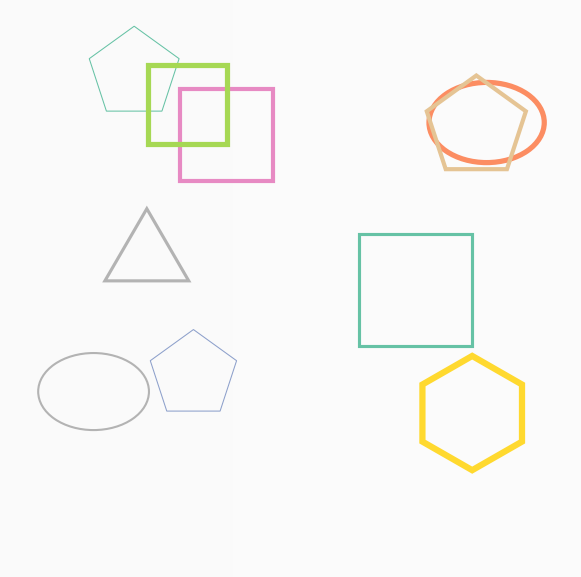[{"shape": "square", "thickness": 1.5, "radius": 0.49, "center": [0.715, 0.497]}, {"shape": "pentagon", "thickness": 0.5, "radius": 0.41, "center": [0.231, 0.872]}, {"shape": "oval", "thickness": 2.5, "radius": 0.5, "center": [0.837, 0.787]}, {"shape": "pentagon", "thickness": 0.5, "radius": 0.39, "center": [0.333, 0.35]}, {"shape": "square", "thickness": 2, "radius": 0.4, "center": [0.39, 0.765]}, {"shape": "square", "thickness": 2.5, "radius": 0.34, "center": [0.323, 0.819]}, {"shape": "hexagon", "thickness": 3, "radius": 0.49, "center": [0.812, 0.284]}, {"shape": "pentagon", "thickness": 2, "radius": 0.45, "center": [0.819, 0.779]}, {"shape": "oval", "thickness": 1, "radius": 0.48, "center": [0.161, 0.321]}, {"shape": "triangle", "thickness": 1.5, "radius": 0.42, "center": [0.253, 0.554]}]